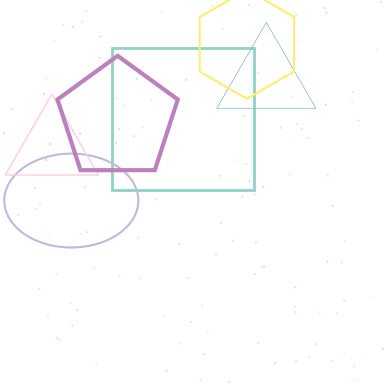[{"shape": "square", "thickness": 2, "radius": 0.93, "center": [0.476, 0.691]}, {"shape": "oval", "thickness": 1.5, "radius": 0.87, "center": [0.185, 0.479]}, {"shape": "triangle", "thickness": 0.5, "radius": 0.74, "center": [0.692, 0.793]}, {"shape": "triangle", "thickness": 1, "radius": 0.7, "center": [0.135, 0.615]}, {"shape": "pentagon", "thickness": 3, "radius": 0.82, "center": [0.306, 0.691]}, {"shape": "hexagon", "thickness": 1.5, "radius": 0.71, "center": [0.641, 0.885]}]